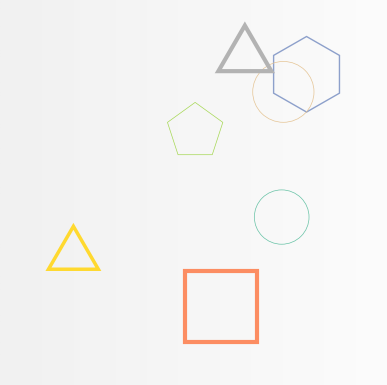[{"shape": "circle", "thickness": 0.5, "radius": 0.35, "center": [0.727, 0.436]}, {"shape": "square", "thickness": 3, "radius": 0.46, "center": [0.57, 0.204]}, {"shape": "hexagon", "thickness": 1, "radius": 0.49, "center": [0.791, 0.807]}, {"shape": "pentagon", "thickness": 0.5, "radius": 0.38, "center": [0.504, 0.659]}, {"shape": "triangle", "thickness": 2.5, "radius": 0.37, "center": [0.189, 0.338]}, {"shape": "circle", "thickness": 0.5, "radius": 0.4, "center": [0.731, 0.761]}, {"shape": "triangle", "thickness": 3, "radius": 0.39, "center": [0.632, 0.855]}]